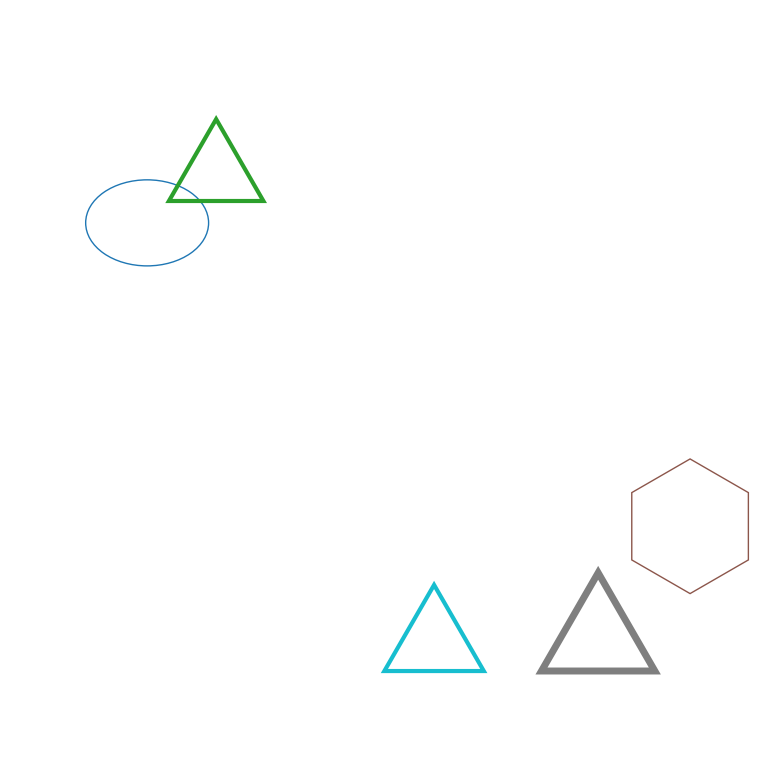[{"shape": "oval", "thickness": 0.5, "radius": 0.4, "center": [0.191, 0.711]}, {"shape": "triangle", "thickness": 1.5, "radius": 0.35, "center": [0.281, 0.774]}, {"shape": "hexagon", "thickness": 0.5, "radius": 0.44, "center": [0.896, 0.317]}, {"shape": "triangle", "thickness": 2.5, "radius": 0.43, "center": [0.777, 0.171]}, {"shape": "triangle", "thickness": 1.5, "radius": 0.37, "center": [0.564, 0.166]}]